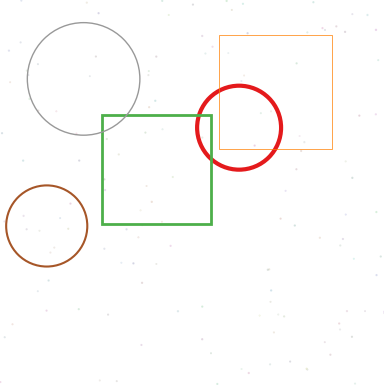[{"shape": "circle", "thickness": 3, "radius": 0.55, "center": [0.621, 0.668]}, {"shape": "square", "thickness": 2, "radius": 0.71, "center": [0.407, 0.56]}, {"shape": "square", "thickness": 0.5, "radius": 0.74, "center": [0.716, 0.762]}, {"shape": "circle", "thickness": 1.5, "radius": 0.53, "center": [0.121, 0.413]}, {"shape": "circle", "thickness": 1, "radius": 0.73, "center": [0.217, 0.795]}]